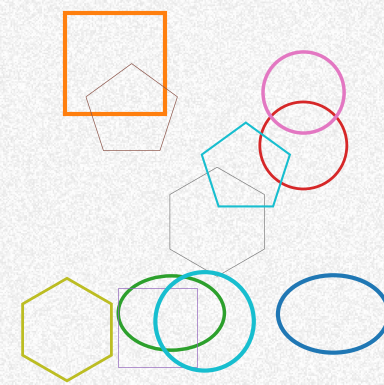[{"shape": "oval", "thickness": 3, "radius": 0.72, "center": [0.866, 0.185]}, {"shape": "square", "thickness": 3, "radius": 0.65, "center": [0.298, 0.835]}, {"shape": "oval", "thickness": 2.5, "radius": 0.69, "center": [0.445, 0.187]}, {"shape": "circle", "thickness": 2, "radius": 0.56, "center": [0.788, 0.622]}, {"shape": "square", "thickness": 0.5, "radius": 0.51, "center": [0.41, 0.149]}, {"shape": "pentagon", "thickness": 0.5, "radius": 0.62, "center": [0.342, 0.71]}, {"shape": "circle", "thickness": 2.5, "radius": 0.53, "center": [0.788, 0.76]}, {"shape": "hexagon", "thickness": 0.5, "radius": 0.71, "center": [0.564, 0.424]}, {"shape": "hexagon", "thickness": 2, "radius": 0.67, "center": [0.174, 0.144]}, {"shape": "circle", "thickness": 3, "radius": 0.64, "center": [0.531, 0.165]}, {"shape": "pentagon", "thickness": 1.5, "radius": 0.6, "center": [0.639, 0.561]}]